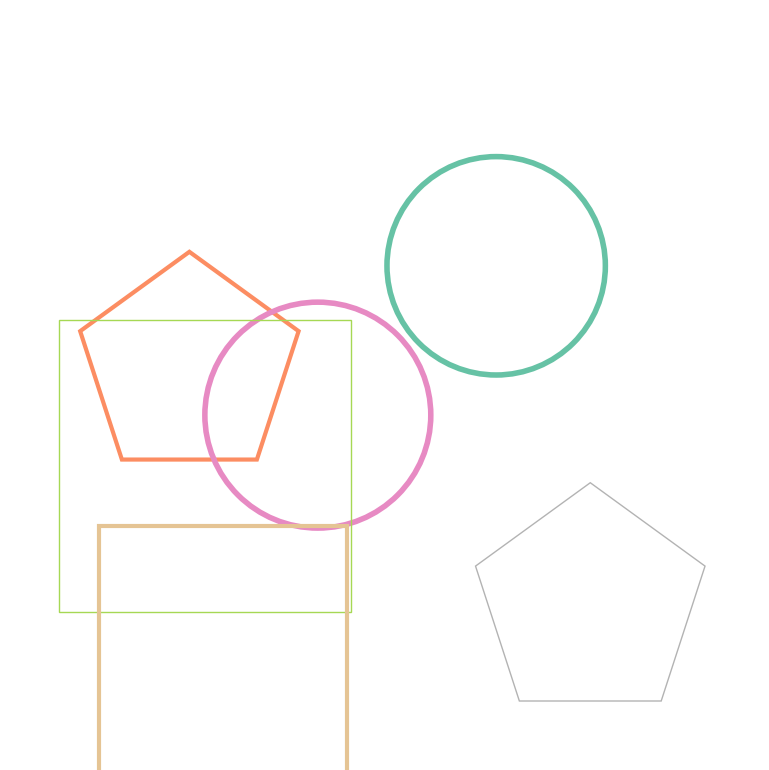[{"shape": "circle", "thickness": 2, "radius": 0.71, "center": [0.644, 0.655]}, {"shape": "pentagon", "thickness": 1.5, "radius": 0.75, "center": [0.246, 0.524]}, {"shape": "circle", "thickness": 2, "radius": 0.73, "center": [0.413, 0.461]}, {"shape": "square", "thickness": 0.5, "radius": 0.95, "center": [0.266, 0.395]}, {"shape": "square", "thickness": 1.5, "radius": 0.81, "center": [0.289, 0.155]}, {"shape": "pentagon", "thickness": 0.5, "radius": 0.78, "center": [0.767, 0.216]}]